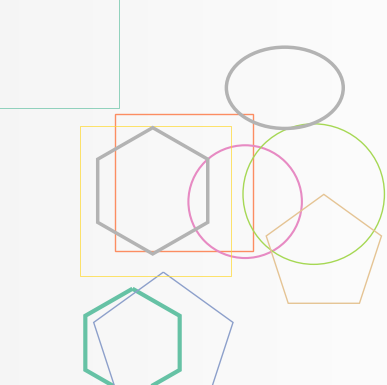[{"shape": "square", "thickness": 0.5, "radius": 0.89, "center": [0.129, 0.896]}, {"shape": "hexagon", "thickness": 3, "radius": 0.7, "center": [0.342, 0.109]}, {"shape": "square", "thickness": 1, "radius": 0.89, "center": [0.474, 0.527]}, {"shape": "pentagon", "thickness": 1, "radius": 0.95, "center": [0.422, 0.104]}, {"shape": "circle", "thickness": 1.5, "radius": 0.73, "center": [0.633, 0.476]}, {"shape": "circle", "thickness": 1, "radius": 0.91, "center": [0.81, 0.496]}, {"shape": "square", "thickness": 0.5, "radius": 0.97, "center": [0.402, 0.478]}, {"shape": "pentagon", "thickness": 1, "radius": 0.78, "center": [0.836, 0.339]}, {"shape": "oval", "thickness": 2.5, "radius": 0.75, "center": [0.735, 0.772]}, {"shape": "hexagon", "thickness": 2.5, "radius": 0.82, "center": [0.394, 0.504]}]